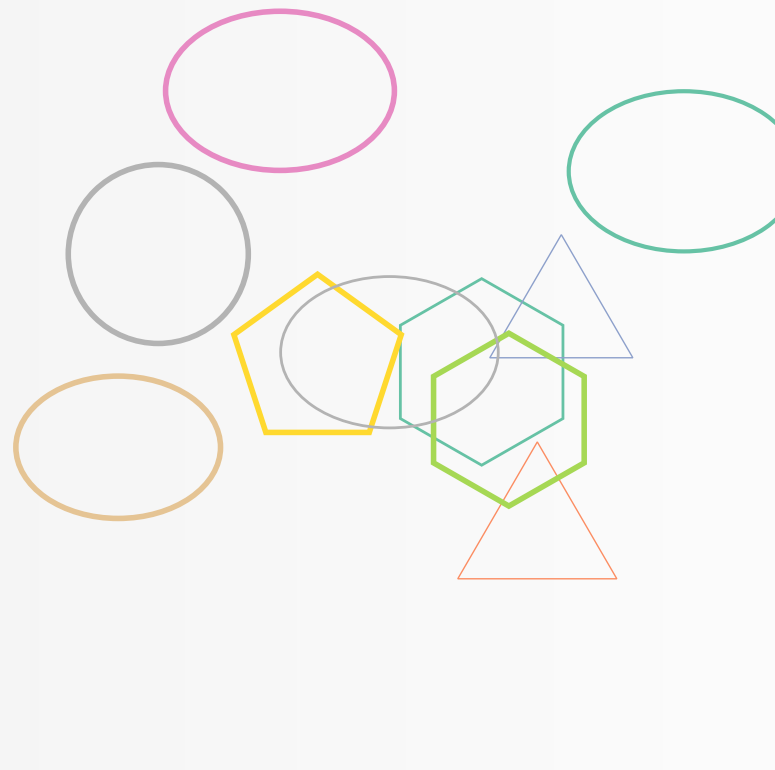[{"shape": "oval", "thickness": 1.5, "radius": 0.74, "center": [0.882, 0.778]}, {"shape": "hexagon", "thickness": 1, "radius": 0.61, "center": [0.621, 0.517]}, {"shape": "triangle", "thickness": 0.5, "radius": 0.59, "center": [0.693, 0.308]}, {"shape": "triangle", "thickness": 0.5, "radius": 0.53, "center": [0.724, 0.589]}, {"shape": "oval", "thickness": 2, "radius": 0.74, "center": [0.361, 0.882]}, {"shape": "hexagon", "thickness": 2, "radius": 0.56, "center": [0.657, 0.455]}, {"shape": "pentagon", "thickness": 2, "radius": 0.57, "center": [0.41, 0.53]}, {"shape": "oval", "thickness": 2, "radius": 0.66, "center": [0.153, 0.419]}, {"shape": "oval", "thickness": 1, "radius": 0.7, "center": [0.503, 0.543]}, {"shape": "circle", "thickness": 2, "radius": 0.58, "center": [0.204, 0.67]}]